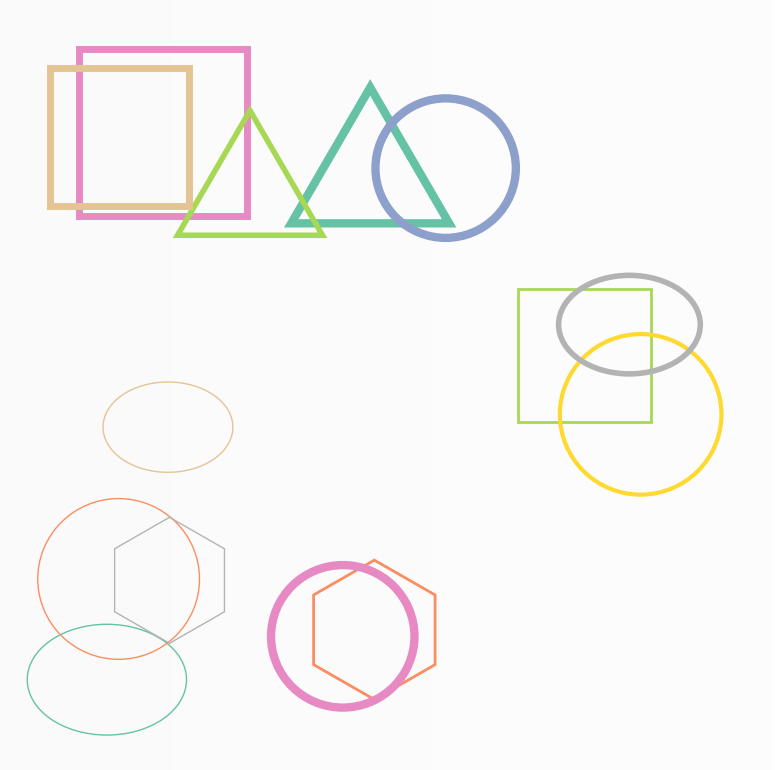[{"shape": "oval", "thickness": 0.5, "radius": 0.51, "center": [0.138, 0.117]}, {"shape": "triangle", "thickness": 3, "radius": 0.59, "center": [0.478, 0.769]}, {"shape": "circle", "thickness": 0.5, "radius": 0.52, "center": [0.153, 0.248]}, {"shape": "hexagon", "thickness": 1, "radius": 0.45, "center": [0.483, 0.182]}, {"shape": "circle", "thickness": 3, "radius": 0.45, "center": [0.575, 0.782]}, {"shape": "square", "thickness": 2.5, "radius": 0.54, "center": [0.21, 0.828]}, {"shape": "circle", "thickness": 3, "radius": 0.46, "center": [0.442, 0.174]}, {"shape": "triangle", "thickness": 2, "radius": 0.54, "center": [0.323, 0.748]}, {"shape": "square", "thickness": 1, "radius": 0.43, "center": [0.754, 0.539]}, {"shape": "circle", "thickness": 1.5, "radius": 0.52, "center": [0.827, 0.462]}, {"shape": "oval", "thickness": 0.5, "radius": 0.42, "center": [0.217, 0.445]}, {"shape": "square", "thickness": 2.5, "radius": 0.45, "center": [0.154, 0.822]}, {"shape": "oval", "thickness": 2, "radius": 0.46, "center": [0.812, 0.578]}, {"shape": "hexagon", "thickness": 0.5, "radius": 0.41, "center": [0.219, 0.246]}]